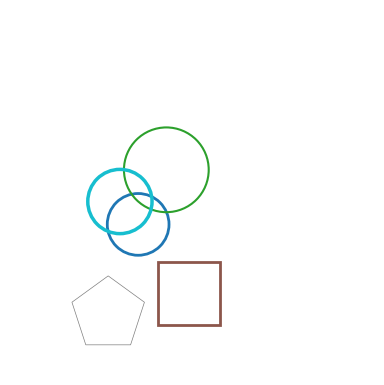[{"shape": "circle", "thickness": 2, "radius": 0.4, "center": [0.359, 0.417]}, {"shape": "circle", "thickness": 1.5, "radius": 0.55, "center": [0.432, 0.559]}, {"shape": "square", "thickness": 2, "radius": 0.41, "center": [0.491, 0.237]}, {"shape": "pentagon", "thickness": 0.5, "radius": 0.49, "center": [0.281, 0.184]}, {"shape": "circle", "thickness": 2.5, "radius": 0.42, "center": [0.311, 0.477]}]